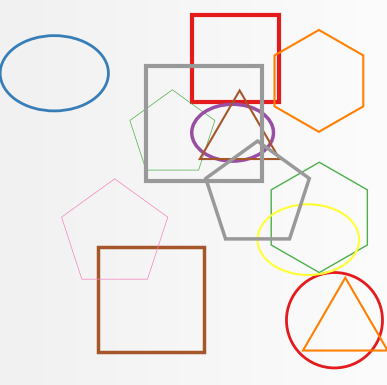[{"shape": "square", "thickness": 3, "radius": 0.56, "center": [0.608, 0.849]}, {"shape": "circle", "thickness": 2, "radius": 0.62, "center": [0.863, 0.168]}, {"shape": "oval", "thickness": 2, "radius": 0.7, "center": [0.14, 0.81]}, {"shape": "hexagon", "thickness": 1, "radius": 0.72, "center": [0.824, 0.435]}, {"shape": "pentagon", "thickness": 0.5, "radius": 0.58, "center": [0.445, 0.651]}, {"shape": "oval", "thickness": 2.5, "radius": 0.53, "center": [0.6, 0.655]}, {"shape": "triangle", "thickness": 1.5, "radius": 0.63, "center": [0.891, 0.153]}, {"shape": "hexagon", "thickness": 1.5, "radius": 0.66, "center": [0.823, 0.79]}, {"shape": "oval", "thickness": 1.5, "radius": 0.66, "center": [0.796, 0.378]}, {"shape": "square", "thickness": 2.5, "radius": 0.68, "center": [0.39, 0.222]}, {"shape": "triangle", "thickness": 1.5, "radius": 0.59, "center": [0.618, 0.646]}, {"shape": "pentagon", "thickness": 0.5, "radius": 0.72, "center": [0.296, 0.391]}, {"shape": "square", "thickness": 3, "radius": 0.75, "center": [0.526, 0.679]}, {"shape": "pentagon", "thickness": 2.5, "radius": 0.7, "center": [0.665, 0.493]}]